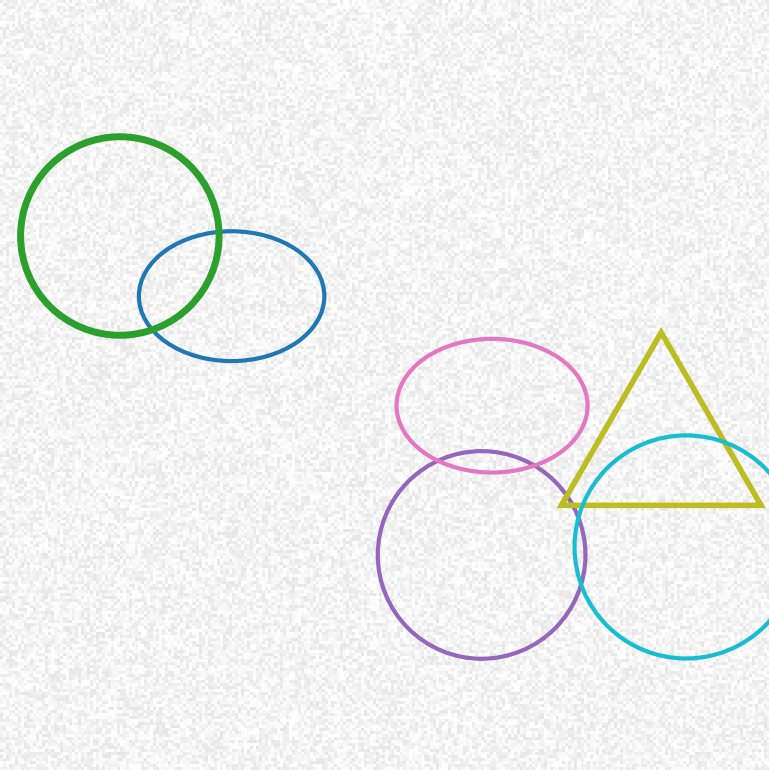[{"shape": "oval", "thickness": 1.5, "radius": 0.6, "center": [0.301, 0.615]}, {"shape": "circle", "thickness": 2.5, "radius": 0.64, "center": [0.156, 0.694]}, {"shape": "circle", "thickness": 1.5, "radius": 0.67, "center": [0.625, 0.279]}, {"shape": "oval", "thickness": 1.5, "radius": 0.62, "center": [0.639, 0.473]}, {"shape": "triangle", "thickness": 2, "radius": 0.75, "center": [0.859, 0.419]}, {"shape": "circle", "thickness": 1.5, "radius": 0.72, "center": [0.891, 0.29]}]